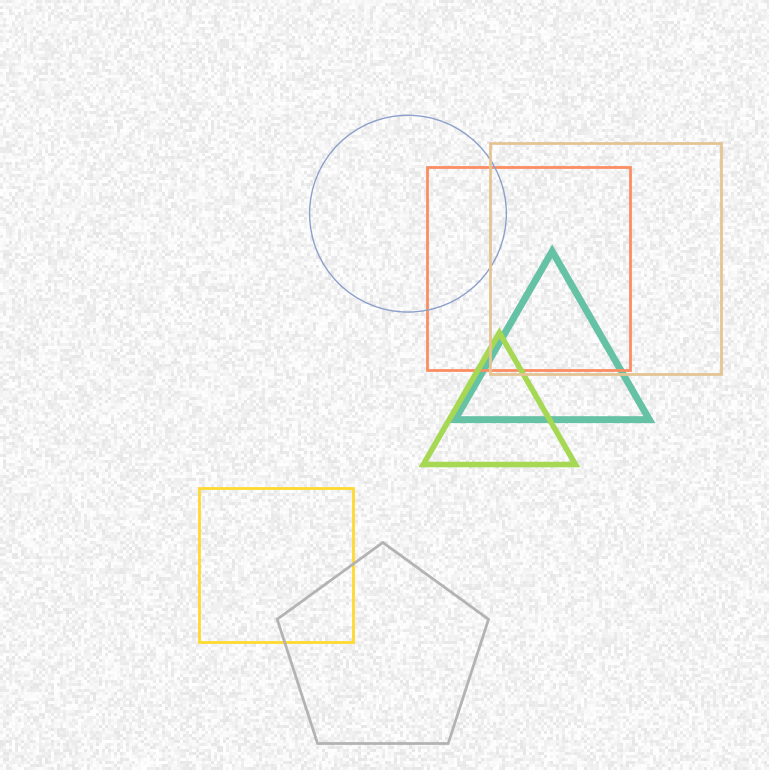[{"shape": "triangle", "thickness": 2.5, "radius": 0.73, "center": [0.717, 0.528]}, {"shape": "square", "thickness": 1, "radius": 0.66, "center": [0.686, 0.652]}, {"shape": "circle", "thickness": 0.5, "radius": 0.64, "center": [0.53, 0.723]}, {"shape": "triangle", "thickness": 2, "radius": 0.57, "center": [0.649, 0.454]}, {"shape": "square", "thickness": 1, "radius": 0.5, "center": [0.358, 0.267]}, {"shape": "square", "thickness": 1, "radius": 0.75, "center": [0.786, 0.665]}, {"shape": "pentagon", "thickness": 1, "radius": 0.72, "center": [0.497, 0.151]}]